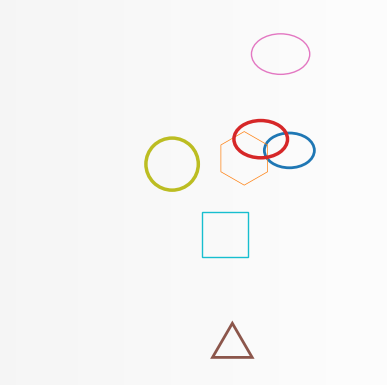[{"shape": "oval", "thickness": 2, "radius": 0.32, "center": [0.747, 0.609]}, {"shape": "hexagon", "thickness": 0.5, "radius": 0.35, "center": [0.63, 0.589]}, {"shape": "oval", "thickness": 2.5, "radius": 0.35, "center": [0.673, 0.639]}, {"shape": "triangle", "thickness": 2, "radius": 0.3, "center": [0.6, 0.101]}, {"shape": "oval", "thickness": 1, "radius": 0.38, "center": [0.724, 0.86]}, {"shape": "circle", "thickness": 2.5, "radius": 0.34, "center": [0.444, 0.574]}, {"shape": "square", "thickness": 1, "radius": 0.29, "center": [0.581, 0.391]}]